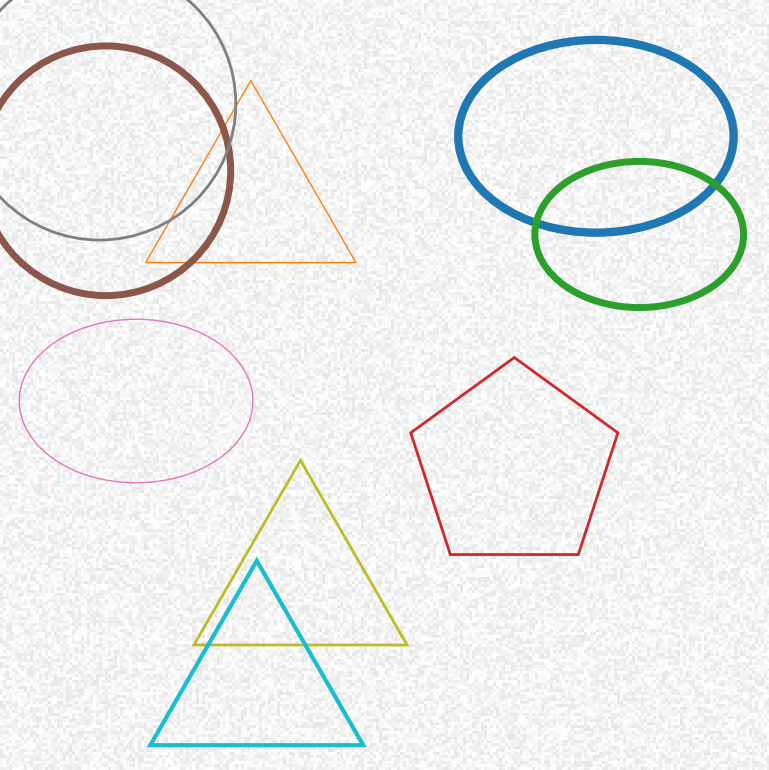[{"shape": "oval", "thickness": 3, "radius": 0.89, "center": [0.774, 0.823]}, {"shape": "triangle", "thickness": 0.5, "radius": 0.79, "center": [0.326, 0.738]}, {"shape": "oval", "thickness": 2.5, "radius": 0.68, "center": [0.83, 0.695]}, {"shape": "pentagon", "thickness": 1, "radius": 0.71, "center": [0.668, 0.394]}, {"shape": "circle", "thickness": 2.5, "radius": 0.81, "center": [0.137, 0.778]}, {"shape": "oval", "thickness": 0.5, "radius": 0.76, "center": [0.177, 0.479]}, {"shape": "circle", "thickness": 1, "radius": 0.89, "center": [0.129, 0.865]}, {"shape": "triangle", "thickness": 1, "radius": 0.8, "center": [0.39, 0.242]}, {"shape": "triangle", "thickness": 1.5, "radius": 0.8, "center": [0.333, 0.112]}]